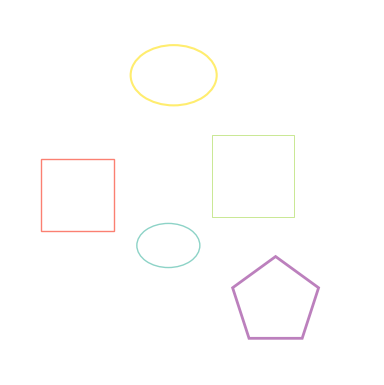[{"shape": "oval", "thickness": 1, "radius": 0.41, "center": [0.437, 0.362]}, {"shape": "square", "thickness": 1, "radius": 0.47, "center": [0.201, 0.494]}, {"shape": "square", "thickness": 0.5, "radius": 0.53, "center": [0.657, 0.542]}, {"shape": "pentagon", "thickness": 2, "radius": 0.59, "center": [0.716, 0.216]}, {"shape": "oval", "thickness": 1.5, "radius": 0.56, "center": [0.451, 0.805]}]